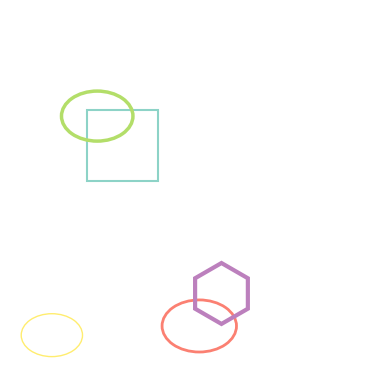[{"shape": "square", "thickness": 1.5, "radius": 0.46, "center": [0.318, 0.623]}, {"shape": "oval", "thickness": 2, "radius": 0.48, "center": [0.518, 0.153]}, {"shape": "oval", "thickness": 2.5, "radius": 0.46, "center": [0.253, 0.698]}, {"shape": "hexagon", "thickness": 3, "radius": 0.4, "center": [0.575, 0.238]}, {"shape": "oval", "thickness": 1, "radius": 0.4, "center": [0.135, 0.129]}]